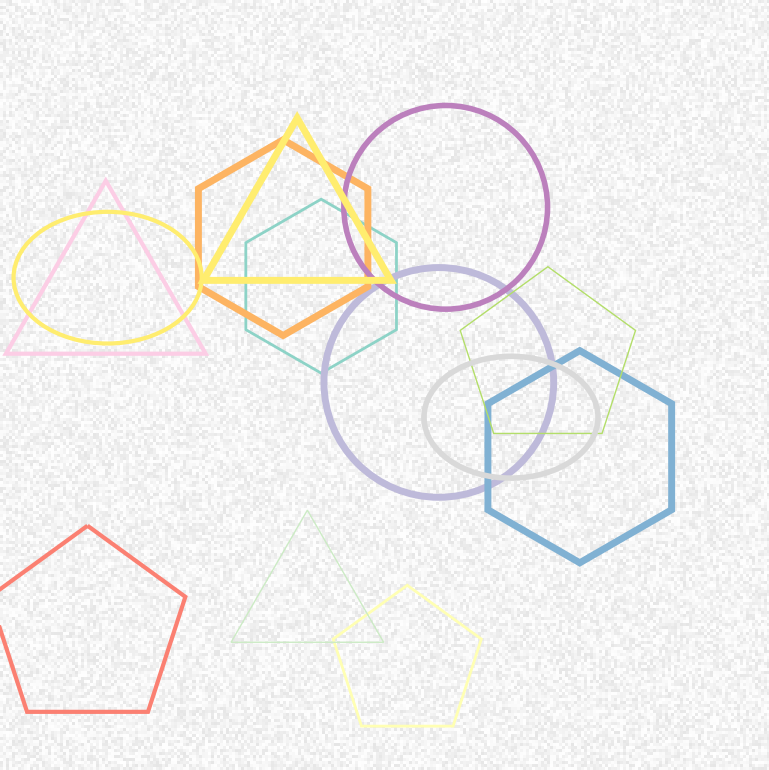[{"shape": "hexagon", "thickness": 1, "radius": 0.56, "center": [0.417, 0.628]}, {"shape": "pentagon", "thickness": 1, "radius": 0.51, "center": [0.529, 0.139]}, {"shape": "circle", "thickness": 2.5, "radius": 0.75, "center": [0.57, 0.503]}, {"shape": "pentagon", "thickness": 1.5, "radius": 0.67, "center": [0.114, 0.184]}, {"shape": "hexagon", "thickness": 2.5, "radius": 0.69, "center": [0.753, 0.407]}, {"shape": "hexagon", "thickness": 2.5, "radius": 0.64, "center": [0.368, 0.691]}, {"shape": "pentagon", "thickness": 0.5, "radius": 0.6, "center": [0.712, 0.534]}, {"shape": "triangle", "thickness": 1.5, "radius": 0.75, "center": [0.137, 0.616]}, {"shape": "oval", "thickness": 2, "radius": 0.57, "center": [0.664, 0.458]}, {"shape": "circle", "thickness": 2, "radius": 0.66, "center": [0.579, 0.731]}, {"shape": "triangle", "thickness": 0.5, "radius": 0.57, "center": [0.399, 0.223]}, {"shape": "triangle", "thickness": 2.5, "radius": 0.7, "center": [0.386, 0.706]}, {"shape": "oval", "thickness": 1.5, "radius": 0.61, "center": [0.14, 0.639]}]